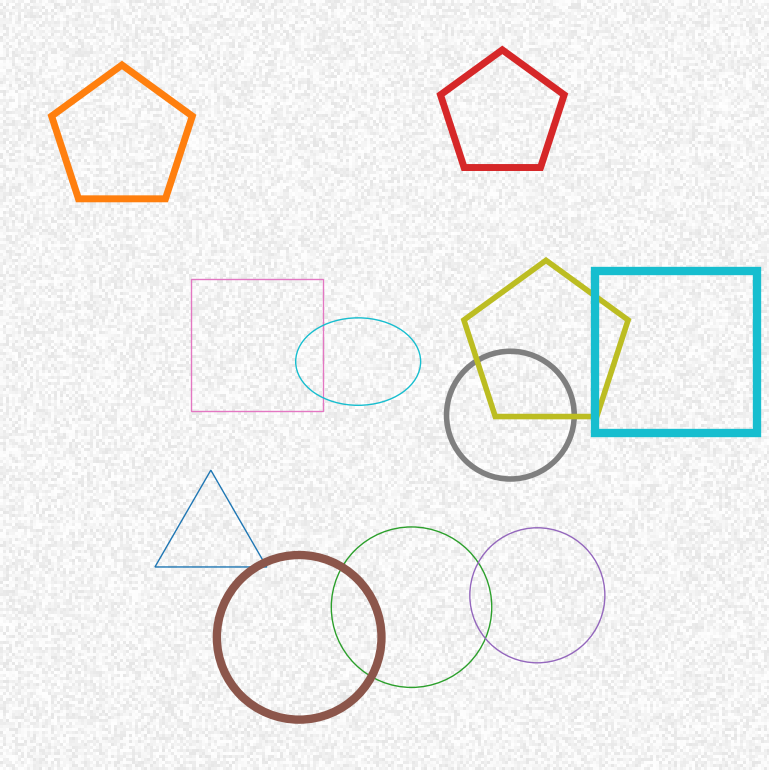[{"shape": "triangle", "thickness": 0.5, "radius": 0.42, "center": [0.274, 0.306]}, {"shape": "pentagon", "thickness": 2.5, "radius": 0.48, "center": [0.158, 0.82]}, {"shape": "circle", "thickness": 0.5, "radius": 0.52, "center": [0.534, 0.211]}, {"shape": "pentagon", "thickness": 2.5, "radius": 0.42, "center": [0.652, 0.851]}, {"shape": "circle", "thickness": 0.5, "radius": 0.44, "center": [0.698, 0.227]}, {"shape": "circle", "thickness": 3, "radius": 0.53, "center": [0.389, 0.172]}, {"shape": "square", "thickness": 0.5, "radius": 0.43, "center": [0.334, 0.552]}, {"shape": "circle", "thickness": 2, "radius": 0.41, "center": [0.663, 0.461]}, {"shape": "pentagon", "thickness": 2, "radius": 0.56, "center": [0.709, 0.55]}, {"shape": "square", "thickness": 3, "radius": 0.53, "center": [0.878, 0.543]}, {"shape": "oval", "thickness": 0.5, "radius": 0.41, "center": [0.465, 0.53]}]